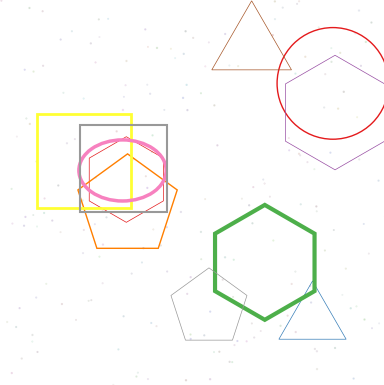[{"shape": "circle", "thickness": 1, "radius": 0.72, "center": [0.865, 0.783]}, {"shape": "hexagon", "thickness": 0.5, "radius": 0.56, "center": [0.328, 0.534]}, {"shape": "triangle", "thickness": 0.5, "radius": 0.5, "center": [0.812, 0.169]}, {"shape": "hexagon", "thickness": 3, "radius": 0.75, "center": [0.688, 0.319]}, {"shape": "hexagon", "thickness": 0.5, "radius": 0.74, "center": [0.87, 0.708]}, {"shape": "pentagon", "thickness": 1, "radius": 0.68, "center": [0.331, 0.465]}, {"shape": "square", "thickness": 2, "radius": 0.61, "center": [0.219, 0.581]}, {"shape": "triangle", "thickness": 0.5, "radius": 0.6, "center": [0.654, 0.878]}, {"shape": "oval", "thickness": 2.5, "radius": 0.57, "center": [0.318, 0.557]}, {"shape": "pentagon", "thickness": 0.5, "radius": 0.52, "center": [0.543, 0.2]}, {"shape": "square", "thickness": 1.5, "radius": 0.56, "center": [0.32, 0.563]}]